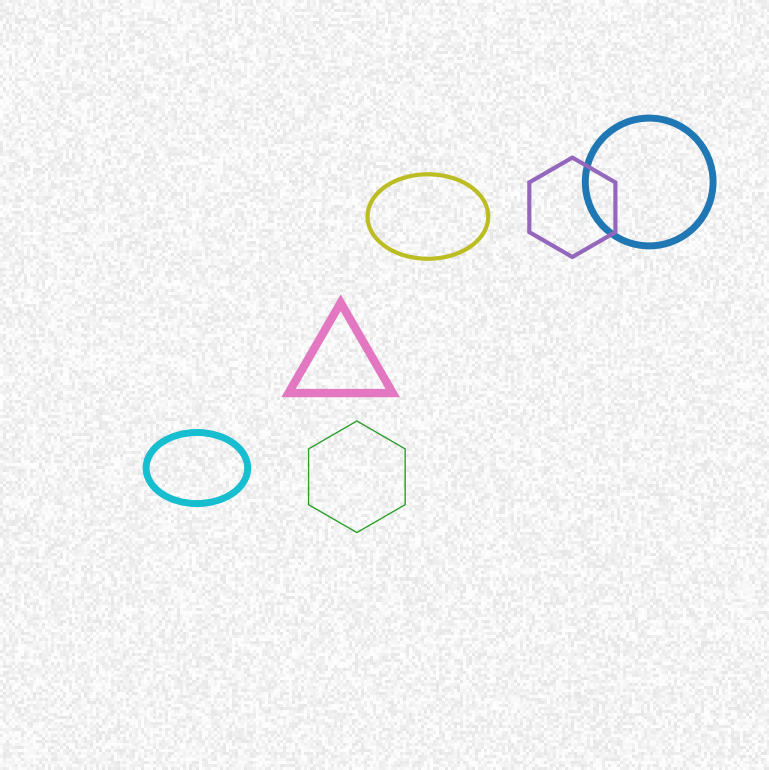[{"shape": "circle", "thickness": 2.5, "radius": 0.41, "center": [0.843, 0.764]}, {"shape": "hexagon", "thickness": 0.5, "radius": 0.36, "center": [0.463, 0.381]}, {"shape": "hexagon", "thickness": 1.5, "radius": 0.32, "center": [0.743, 0.731]}, {"shape": "triangle", "thickness": 3, "radius": 0.39, "center": [0.442, 0.529]}, {"shape": "oval", "thickness": 1.5, "radius": 0.39, "center": [0.556, 0.719]}, {"shape": "oval", "thickness": 2.5, "radius": 0.33, "center": [0.256, 0.392]}]